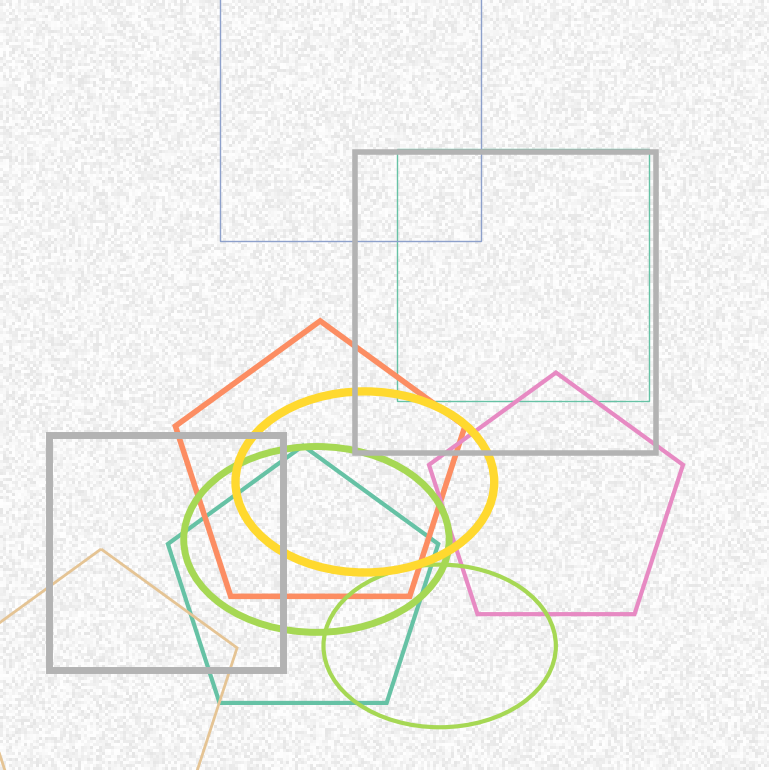[{"shape": "square", "thickness": 0.5, "radius": 0.82, "center": [0.679, 0.643]}, {"shape": "pentagon", "thickness": 1.5, "radius": 0.92, "center": [0.394, 0.236]}, {"shape": "pentagon", "thickness": 2, "radius": 0.99, "center": [0.416, 0.385]}, {"shape": "square", "thickness": 0.5, "radius": 0.85, "center": [0.455, 0.856]}, {"shape": "pentagon", "thickness": 1.5, "radius": 0.87, "center": [0.722, 0.343]}, {"shape": "oval", "thickness": 1.5, "radius": 0.75, "center": [0.571, 0.161]}, {"shape": "oval", "thickness": 2.5, "radius": 0.86, "center": [0.411, 0.299]}, {"shape": "oval", "thickness": 3, "radius": 0.84, "center": [0.474, 0.374]}, {"shape": "pentagon", "thickness": 1, "radius": 0.93, "center": [0.131, 0.101]}, {"shape": "square", "thickness": 2.5, "radius": 0.76, "center": [0.215, 0.283]}, {"shape": "square", "thickness": 2, "radius": 0.98, "center": [0.656, 0.607]}]